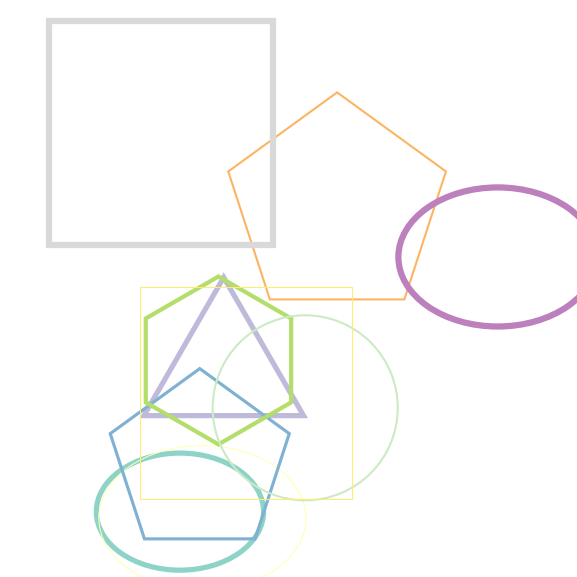[{"shape": "oval", "thickness": 2.5, "radius": 0.72, "center": [0.312, 0.113]}, {"shape": "oval", "thickness": 0.5, "radius": 0.9, "center": [0.35, 0.102]}, {"shape": "triangle", "thickness": 2.5, "radius": 0.8, "center": [0.387, 0.359]}, {"shape": "pentagon", "thickness": 1.5, "radius": 0.81, "center": [0.346, 0.198]}, {"shape": "pentagon", "thickness": 1, "radius": 0.99, "center": [0.584, 0.641]}, {"shape": "hexagon", "thickness": 2, "radius": 0.73, "center": [0.378, 0.375]}, {"shape": "square", "thickness": 3, "radius": 0.97, "center": [0.279, 0.769]}, {"shape": "oval", "thickness": 3, "radius": 0.86, "center": [0.862, 0.554]}, {"shape": "circle", "thickness": 1, "radius": 0.8, "center": [0.528, 0.293]}, {"shape": "square", "thickness": 0.5, "radius": 0.92, "center": [0.426, 0.319]}]